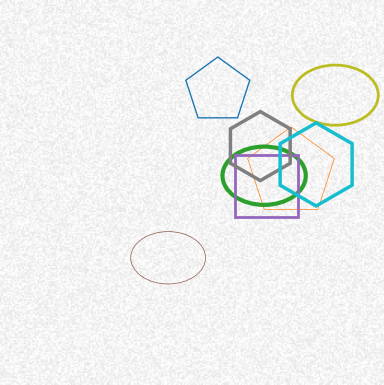[{"shape": "pentagon", "thickness": 1, "radius": 0.44, "center": [0.566, 0.765]}, {"shape": "pentagon", "thickness": 0.5, "radius": 0.59, "center": [0.756, 0.552]}, {"shape": "oval", "thickness": 3, "radius": 0.54, "center": [0.686, 0.544]}, {"shape": "square", "thickness": 2, "radius": 0.4, "center": [0.692, 0.517]}, {"shape": "oval", "thickness": 0.5, "radius": 0.49, "center": [0.437, 0.33]}, {"shape": "hexagon", "thickness": 2.5, "radius": 0.45, "center": [0.676, 0.621]}, {"shape": "oval", "thickness": 2, "radius": 0.56, "center": [0.871, 0.753]}, {"shape": "hexagon", "thickness": 2.5, "radius": 0.54, "center": [0.821, 0.573]}]